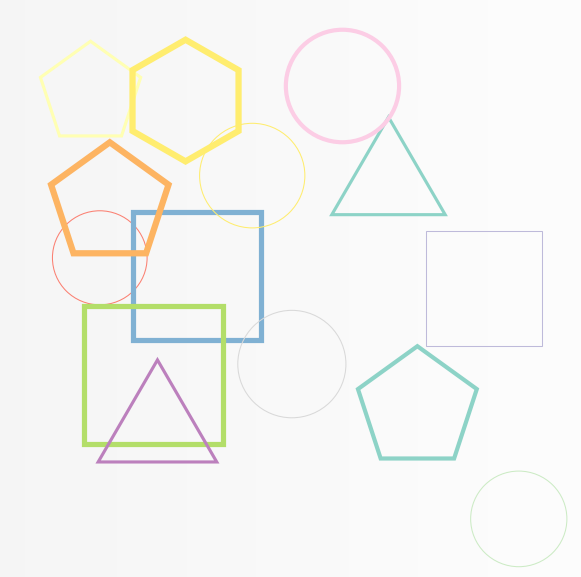[{"shape": "triangle", "thickness": 1.5, "radius": 0.56, "center": [0.668, 0.684]}, {"shape": "pentagon", "thickness": 2, "radius": 0.54, "center": [0.718, 0.292]}, {"shape": "pentagon", "thickness": 1.5, "radius": 0.45, "center": [0.156, 0.837]}, {"shape": "square", "thickness": 0.5, "radius": 0.5, "center": [0.833, 0.5]}, {"shape": "circle", "thickness": 0.5, "radius": 0.41, "center": [0.172, 0.553]}, {"shape": "square", "thickness": 2.5, "radius": 0.55, "center": [0.339, 0.522]}, {"shape": "pentagon", "thickness": 3, "radius": 0.53, "center": [0.189, 0.646]}, {"shape": "square", "thickness": 2.5, "radius": 0.6, "center": [0.265, 0.349]}, {"shape": "circle", "thickness": 2, "radius": 0.49, "center": [0.589, 0.85]}, {"shape": "circle", "thickness": 0.5, "radius": 0.47, "center": [0.502, 0.369]}, {"shape": "triangle", "thickness": 1.5, "radius": 0.59, "center": [0.271, 0.258]}, {"shape": "circle", "thickness": 0.5, "radius": 0.41, "center": [0.893, 0.101]}, {"shape": "hexagon", "thickness": 3, "radius": 0.53, "center": [0.319, 0.825]}, {"shape": "circle", "thickness": 0.5, "radius": 0.45, "center": [0.434, 0.695]}]